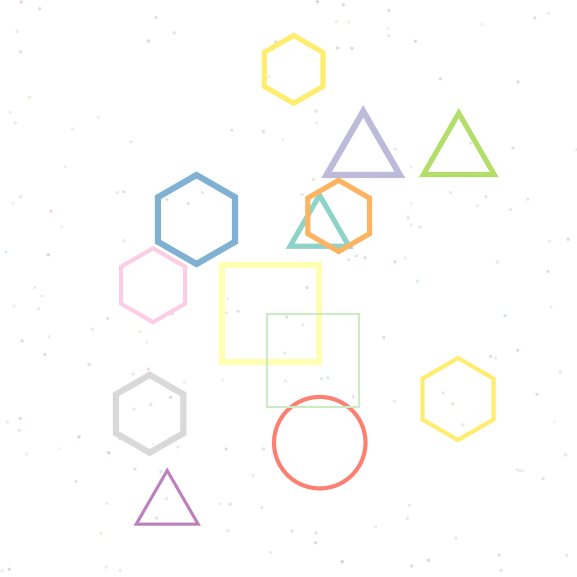[{"shape": "triangle", "thickness": 2.5, "radius": 0.29, "center": [0.553, 0.602]}, {"shape": "square", "thickness": 3, "radius": 0.42, "center": [0.469, 0.456]}, {"shape": "triangle", "thickness": 3, "radius": 0.37, "center": [0.629, 0.733]}, {"shape": "circle", "thickness": 2, "radius": 0.4, "center": [0.554, 0.233]}, {"shape": "hexagon", "thickness": 3, "radius": 0.39, "center": [0.34, 0.619]}, {"shape": "hexagon", "thickness": 2.5, "radius": 0.31, "center": [0.586, 0.625]}, {"shape": "triangle", "thickness": 2.5, "radius": 0.35, "center": [0.794, 0.732]}, {"shape": "hexagon", "thickness": 2, "radius": 0.32, "center": [0.265, 0.505]}, {"shape": "hexagon", "thickness": 3, "radius": 0.34, "center": [0.259, 0.283]}, {"shape": "triangle", "thickness": 1.5, "radius": 0.31, "center": [0.289, 0.122]}, {"shape": "square", "thickness": 1, "radius": 0.4, "center": [0.542, 0.375]}, {"shape": "hexagon", "thickness": 2, "radius": 0.35, "center": [0.793, 0.308]}, {"shape": "hexagon", "thickness": 2.5, "radius": 0.29, "center": [0.509, 0.879]}]